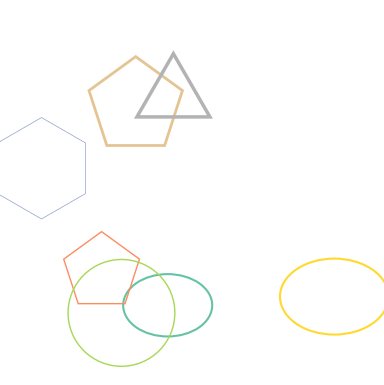[{"shape": "oval", "thickness": 1.5, "radius": 0.58, "center": [0.436, 0.207]}, {"shape": "pentagon", "thickness": 1, "radius": 0.52, "center": [0.264, 0.295]}, {"shape": "hexagon", "thickness": 0.5, "radius": 0.66, "center": [0.108, 0.563]}, {"shape": "circle", "thickness": 1, "radius": 0.69, "center": [0.315, 0.187]}, {"shape": "oval", "thickness": 1.5, "radius": 0.7, "center": [0.868, 0.23]}, {"shape": "pentagon", "thickness": 2, "radius": 0.64, "center": [0.353, 0.725]}, {"shape": "triangle", "thickness": 2.5, "radius": 0.55, "center": [0.45, 0.751]}]